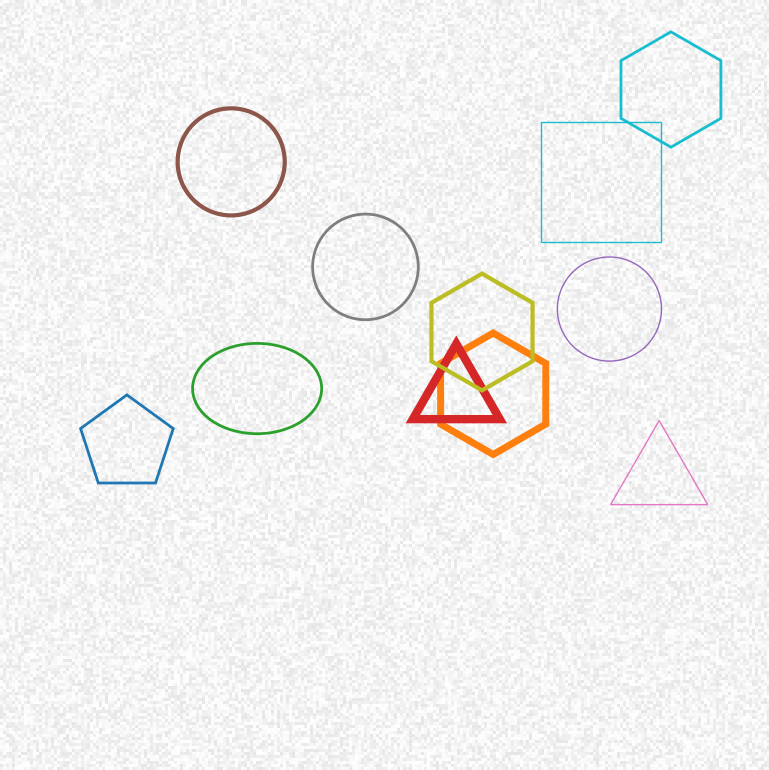[{"shape": "pentagon", "thickness": 1, "radius": 0.32, "center": [0.165, 0.424]}, {"shape": "hexagon", "thickness": 2.5, "radius": 0.39, "center": [0.641, 0.489]}, {"shape": "oval", "thickness": 1, "radius": 0.42, "center": [0.334, 0.495]}, {"shape": "triangle", "thickness": 3, "radius": 0.33, "center": [0.593, 0.488]}, {"shape": "circle", "thickness": 0.5, "radius": 0.34, "center": [0.791, 0.599]}, {"shape": "circle", "thickness": 1.5, "radius": 0.35, "center": [0.3, 0.79]}, {"shape": "triangle", "thickness": 0.5, "radius": 0.36, "center": [0.856, 0.381]}, {"shape": "circle", "thickness": 1, "radius": 0.34, "center": [0.475, 0.653]}, {"shape": "hexagon", "thickness": 1.5, "radius": 0.38, "center": [0.626, 0.569]}, {"shape": "hexagon", "thickness": 1, "radius": 0.37, "center": [0.871, 0.884]}, {"shape": "square", "thickness": 0.5, "radius": 0.39, "center": [0.78, 0.764]}]